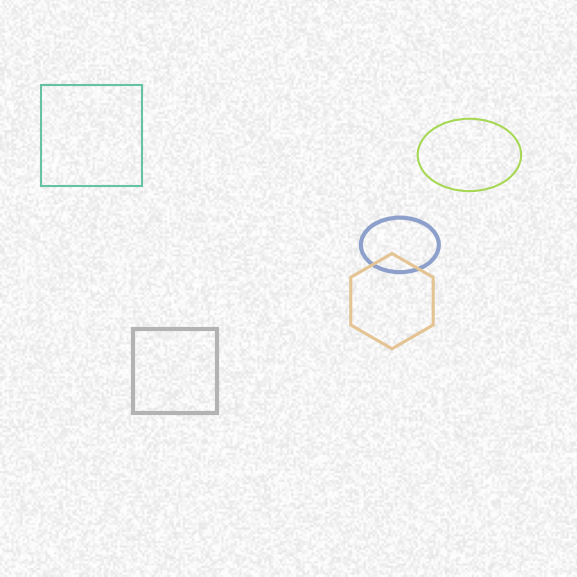[{"shape": "square", "thickness": 1, "radius": 0.44, "center": [0.158, 0.764]}, {"shape": "oval", "thickness": 2, "radius": 0.34, "center": [0.692, 0.575]}, {"shape": "oval", "thickness": 1, "radius": 0.45, "center": [0.813, 0.731]}, {"shape": "hexagon", "thickness": 1.5, "radius": 0.41, "center": [0.679, 0.478]}, {"shape": "square", "thickness": 2, "radius": 0.36, "center": [0.303, 0.357]}]